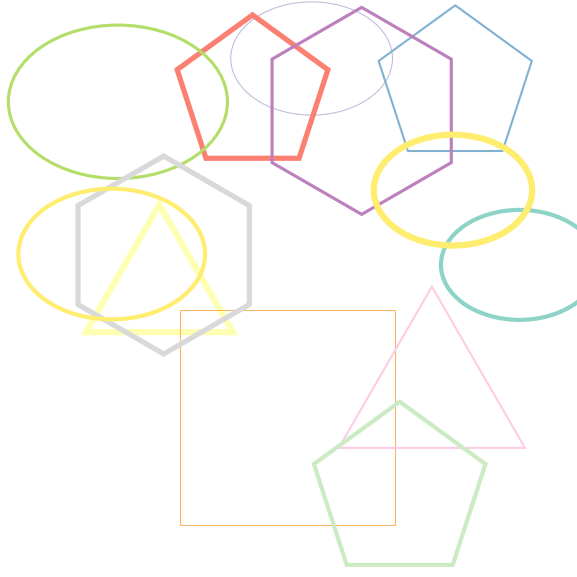[{"shape": "oval", "thickness": 2, "radius": 0.68, "center": [0.9, 0.54]}, {"shape": "triangle", "thickness": 3, "radius": 0.74, "center": [0.276, 0.498]}, {"shape": "oval", "thickness": 0.5, "radius": 0.7, "center": [0.54, 0.898]}, {"shape": "pentagon", "thickness": 2.5, "radius": 0.69, "center": [0.437, 0.836]}, {"shape": "pentagon", "thickness": 1, "radius": 0.7, "center": [0.788, 0.85]}, {"shape": "square", "thickness": 0.5, "radius": 0.93, "center": [0.498, 0.276]}, {"shape": "oval", "thickness": 1.5, "radius": 0.95, "center": [0.204, 0.823]}, {"shape": "triangle", "thickness": 1, "radius": 0.93, "center": [0.748, 0.317]}, {"shape": "hexagon", "thickness": 2.5, "radius": 0.86, "center": [0.283, 0.558]}, {"shape": "hexagon", "thickness": 1.5, "radius": 0.9, "center": [0.626, 0.807]}, {"shape": "pentagon", "thickness": 2, "radius": 0.78, "center": [0.692, 0.147]}, {"shape": "oval", "thickness": 2, "radius": 0.81, "center": [0.193, 0.559]}, {"shape": "oval", "thickness": 3, "radius": 0.69, "center": [0.784, 0.67]}]